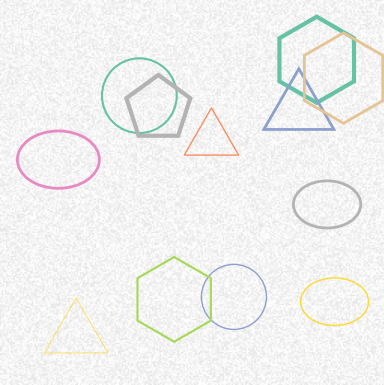[{"shape": "circle", "thickness": 1.5, "radius": 0.49, "center": [0.362, 0.751]}, {"shape": "hexagon", "thickness": 3, "radius": 0.56, "center": [0.823, 0.845]}, {"shape": "triangle", "thickness": 1, "radius": 0.41, "center": [0.549, 0.638]}, {"shape": "circle", "thickness": 1, "radius": 0.42, "center": [0.608, 0.229]}, {"shape": "triangle", "thickness": 2, "radius": 0.53, "center": [0.776, 0.716]}, {"shape": "oval", "thickness": 2, "radius": 0.53, "center": [0.152, 0.585]}, {"shape": "hexagon", "thickness": 1.5, "radius": 0.55, "center": [0.452, 0.222]}, {"shape": "triangle", "thickness": 0.5, "radius": 0.48, "center": [0.198, 0.131]}, {"shape": "oval", "thickness": 1, "radius": 0.44, "center": [0.869, 0.216]}, {"shape": "hexagon", "thickness": 2, "radius": 0.59, "center": [0.892, 0.797]}, {"shape": "oval", "thickness": 2, "radius": 0.44, "center": [0.85, 0.469]}, {"shape": "pentagon", "thickness": 3, "radius": 0.44, "center": [0.411, 0.718]}]